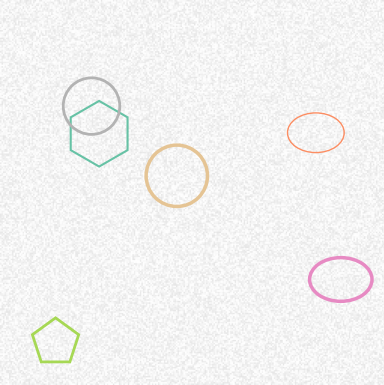[{"shape": "hexagon", "thickness": 1.5, "radius": 0.43, "center": [0.257, 0.653]}, {"shape": "oval", "thickness": 1, "radius": 0.37, "center": [0.82, 0.655]}, {"shape": "oval", "thickness": 2.5, "radius": 0.41, "center": [0.885, 0.274]}, {"shape": "pentagon", "thickness": 2, "radius": 0.32, "center": [0.144, 0.111]}, {"shape": "circle", "thickness": 2.5, "radius": 0.4, "center": [0.459, 0.543]}, {"shape": "circle", "thickness": 2, "radius": 0.37, "center": [0.238, 0.724]}]